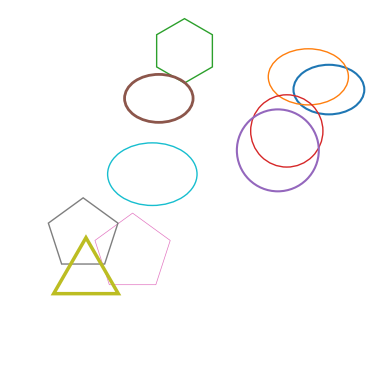[{"shape": "oval", "thickness": 1.5, "radius": 0.46, "center": [0.854, 0.767]}, {"shape": "oval", "thickness": 1, "radius": 0.52, "center": [0.801, 0.8]}, {"shape": "hexagon", "thickness": 1, "radius": 0.42, "center": [0.479, 0.868]}, {"shape": "circle", "thickness": 1, "radius": 0.47, "center": [0.745, 0.66]}, {"shape": "circle", "thickness": 1.5, "radius": 0.53, "center": [0.722, 0.609]}, {"shape": "oval", "thickness": 2, "radius": 0.44, "center": [0.413, 0.744]}, {"shape": "pentagon", "thickness": 0.5, "radius": 0.51, "center": [0.344, 0.344]}, {"shape": "pentagon", "thickness": 1, "radius": 0.48, "center": [0.216, 0.391]}, {"shape": "triangle", "thickness": 2.5, "radius": 0.48, "center": [0.223, 0.286]}, {"shape": "oval", "thickness": 1, "radius": 0.58, "center": [0.396, 0.548]}]